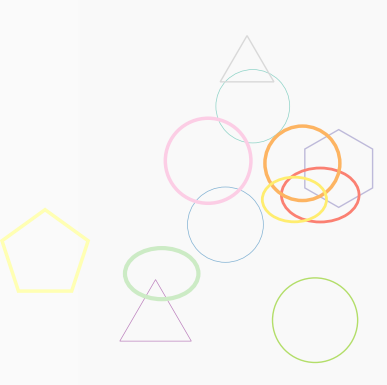[{"shape": "circle", "thickness": 0.5, "radius": 0.48, "center": [0.652, 0.724]}, {"shape": "pentagon", "thickness": 2.5, "radius": 0.58, "center": [0.116, 0.338]}, {"shape": "hexagon", "thickness": 1, "radius": 0.5, "center": [0.874, 0.562]}, {"shape": "oval", "thickness": 2, "radius": 0.5, "center": [0.826, 0.493]}, {"shape": "circle", "thickness": 0.5, "radius": 0.49, "center": [0.582, 0.416]}, {"shape": "circle", "thickness": 2.5, "radius": 0.48, "center": [0.78, 0.576]}, {"shape": "circle", "thickness": 1, "radius": 0.55, "center": [0.813, 0.168]}, {"shape": "circle", "thickness": 2.5, "radius": 0.55, "center": [0.537, 0.582]}, {"shape": "triangle", "thickness": 1, "radius": 0.4, "center": [0.638, 0.827]}, {"shape": "triangle", "thickness": 0.5, "radius": 0.53, "center": [0.401, 0.167]}, {"shape": "oval", "thickness": 3, "radius": 0.47, "center": [0.417, 0.289]}, {"shape": "oval", "thickness": 2, "radius": 0.41, "center": [0.76, 0.482]}]